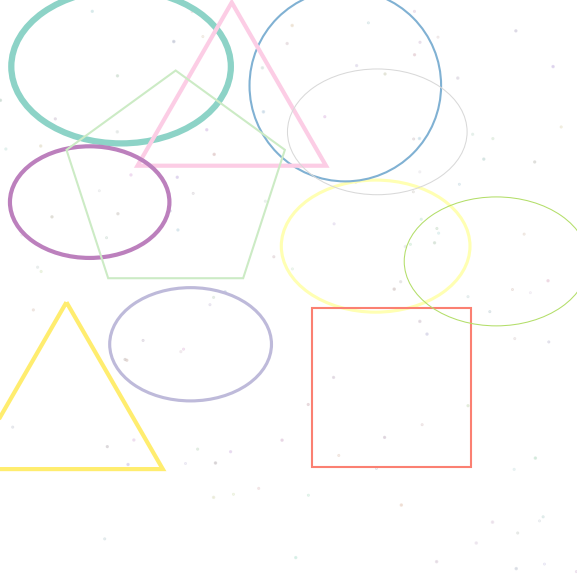[{"shape": "oval", "thickness": 3, "radius": 0.95, "center": [0.21, 0.884]}, {"shape": "oval", "thickness": 1.5, "radius": 0.82, "center": [0.65, 0.573]}, {"shape": "oval", "thickness": 1.5, "radius": 0.7, "center": [0.33, 0.403]}, {"shape": "square", "thickness": 1, "radius": 0.69, "center": [0.678, 0.328]}, {"shape": "circle", "thickness": 1, "radius": 0.83, "center": [0.598, 0.851]}, {"shape": "oval", "thickness": 0.5, "radius": 0.8, "center": [0.859, 0.547]}, {"shape": "triangle", "thickness": 2, "radius": 0.94, "center": [0.401, 0.806]}, {"shape": "oval", "thickness": 0.5, "radius": 0.78, "center": [0.653, 0.771]}, {"shape": "oval", "thickness": 2, "radius": 0.69, "center": [0.155, 0.649]}, {"shape": "pentagon", "thickness": 1, "radius": 0.99, "center": [0.304, 0.678]}, {"shape": "triangle", "thickness": 2, "radius": 0.96, "center": [0.115, 0.283]}]